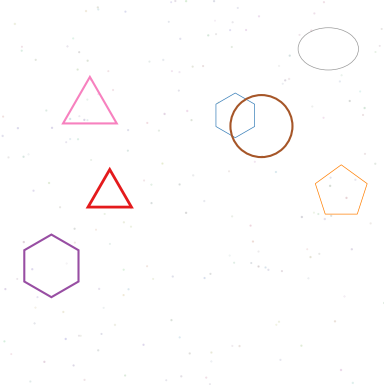[{"shape": "triangle", "thickness": 2, "radius": 0.33, "center": [0.285, 0.495]}, {"shape": "hexagon", "thickness": 0.5, "radius": 0.29, "center": [0.611, 0.7]}, {"shape": "hexagon", "thickness": 1.5, "radius": 0.41, "center": [0.134, 0.309]}, {"shape": "pentagon", "thickness": 0.5, "radius": 0.35, "center": [0.886, 0.501]}, {"shape": "circle", "thickness": 1.5, "radius": 0.4, "center": [0.679, 0.673]}, {"shape": "triangle", "thickness": 1.5, "radius": 0.4, "center": [0.233, 0.72]}, {"shape": "oval", "thickness": 0.5, "radius": 0.39, "center": [0.853, 0.873]}]